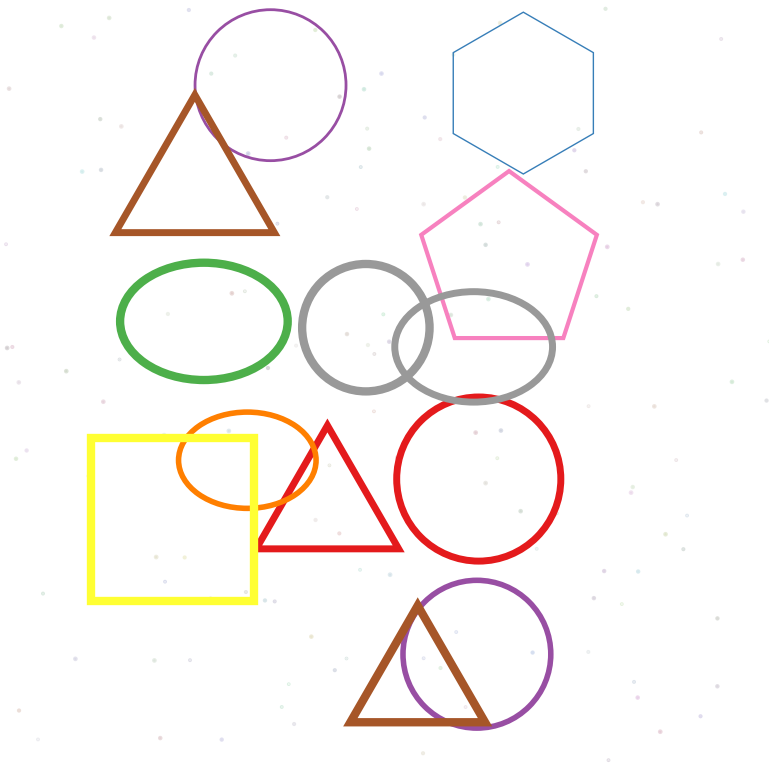[{"shape": "triangle", "thickness": 2.5, "radius": 0.53, "center": [0.425, 0.341]}, {"shape": "circle", "thickness": 2.5, "radius": 0.53, "center": [0.622, 0.378]}, {"shape": "hexagon", "thickness": 0.5, "radius": 0.53, "center": [0.68, 0.879]}, {"shape": "oval", "thickness": 3, "radius": 0.54, "center": [0.265, 0.583]}, {"shape": "circle", "thickness": 1, "radius": 0.49, "center": [0.351, 0.889]}, {"shape": "circle", "thickness": 2, "radius": 0.48, "center": [0.619, 0.15]}, {"shape": "oval", "thickness": 2, "radius": 0.45, "center": [0.321, 0.402]}, {"shape": "square", "thickness": 3, "radius": 0.53, "center": [0.224, 0.325]}, {"shape": "triangle", "thickness": 3, "radius": 0.5, "center": [0.542, 0.112]}, {"shape": "triangle", "thickness": 2.5, "radius": 0.6, "center": [0.253, 0.757]}, {"shape": "pentagon", "thickness": 1.5, "radius": 0.6, "center": [0.661, 0.658]}, {"shape": "oval", "thickness": 2.5, "radius": 0.51, "center": [0.615, 0.55]}, {"shape": "circle", "thickness": 3, "radius": 0.41, "center": [0.475, 0.574]}]